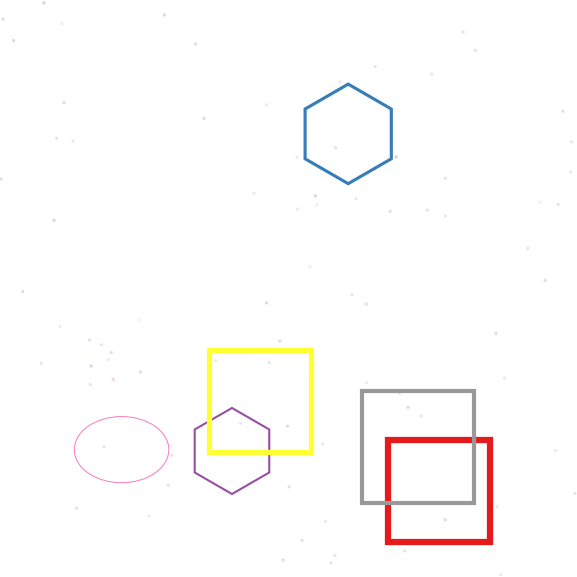[{"shape": "square", "thickness": 3, "radius": 0.44, "center": [0.76, 0.149]}, {"shape": "hexagon", "thickness": 1.5, "radius": 0.43, "center": [0.603, 0.767]}, {"shape": "hexagon", "thickness": 1, "radius": 0.37, "center": [0.402, 0.218]}, {"shape": "square", "thickness": 2.5, "radius": 0.44, "center": [0.45, 0.305]}, {"shape": "oval", "thickness": 0.5, "radius": 0.41, "center": [0.211, 0.221]}, {"shape": "square", "thickness": 2, "radius": 0.49, "center": [0.723, 0.225]}]